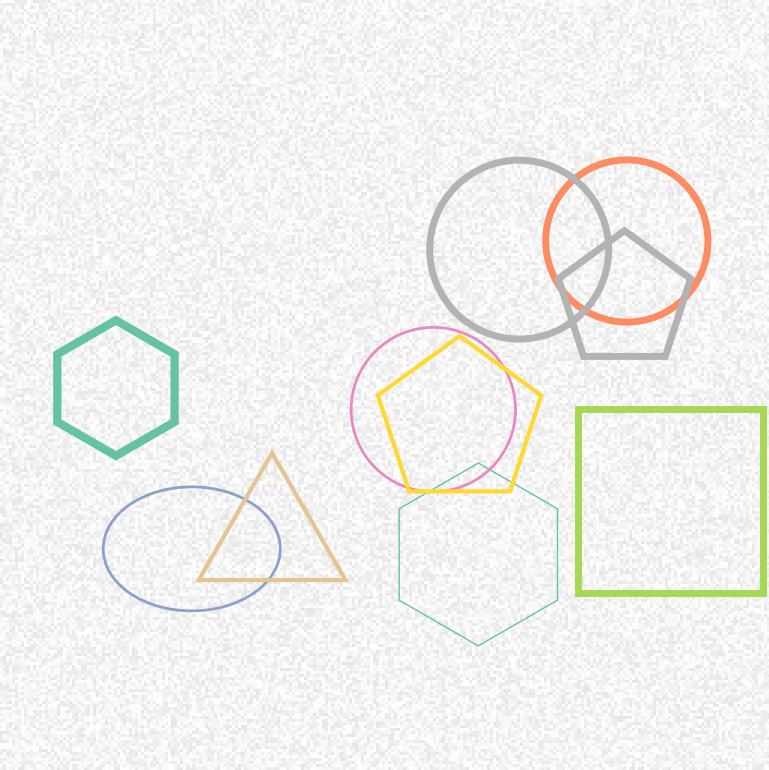[{"shape": "hexagon", "thickness": 0.5, "radius": 0.59, "center": [0.621, 0.28]}, {"shape": "hexagon", "thickness": 3, "radius": 0.44, "center": [0.151, 0.496]}, {"shape": "circle", "thickness": 2.5, "radius": 0.53, "center": [0.814, 0.687]}, {"shape": "oval", "thickness": 1, "radius": 0.58, "center": [0.249, 0.287]}, {"shape": "circle", "thickness": 1, "radius": 0.53, "center": [0.563, 0.468]}, {"shape": "square", "thickness": 2.5, "radius": 0.6, "center": [0.871, 0.349]}, {"shape": "pentagon", "thickness": 1.5, "radius": 0.56, "center": [0.597, 0.452]}, {"shape": "triangle", "thickness": 1.5, "radius": 0.55, "center": [0.353, 0.302]}, {"shape": "circle", "thickness": 2.5, "radius": 0.58, "center": [0.674, 0.676]}, {"shape": "pentagon", "thickness": 2.5, "radius": 0.45, "center": [0.811, 0.61]}]